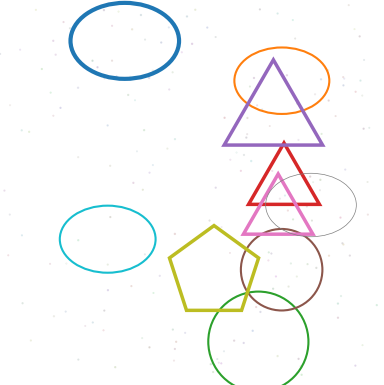[{"shape": "oval", "thickness": 3, "radius": 0.7, "center": [0.324, 0.894]}, {"shape": "oval", "thickness": 1.5, "radius": 0.62, "center": [0.732, 0.79]}, {"shape": "circle", "thickness": 1.5, "radius": 0.65, "center": [0.671, 0.113]}, {"shape": "triangle", "thickness": 2.5, "radius": 0.53, "center": [0.738, 0.522]}, {"shape": "triangle", "thickness": 2.5, "radius": 0.74, "center": [0.71, 0.697]}, {"shape": "circle", "thickness": 1.5, "radius": 0.53, "center": [0.732, 0.299]}, {"shape": "triangle", "thickness": 2.5, "radius": 0.52, "center": [0.722, 0.444]}, {"shape": "oval", "thickness": 0.5, "radius": 0.59, "center": [0.808, 0.468]}, {"shape": "pentagon", "thickness": 2.5, "radius": 0.61, "center": [0.556, 0.292]}, {"shape": "oval", "thickness": 1.5, "radius": 0.62, "center": [0.28, 0.379]}]